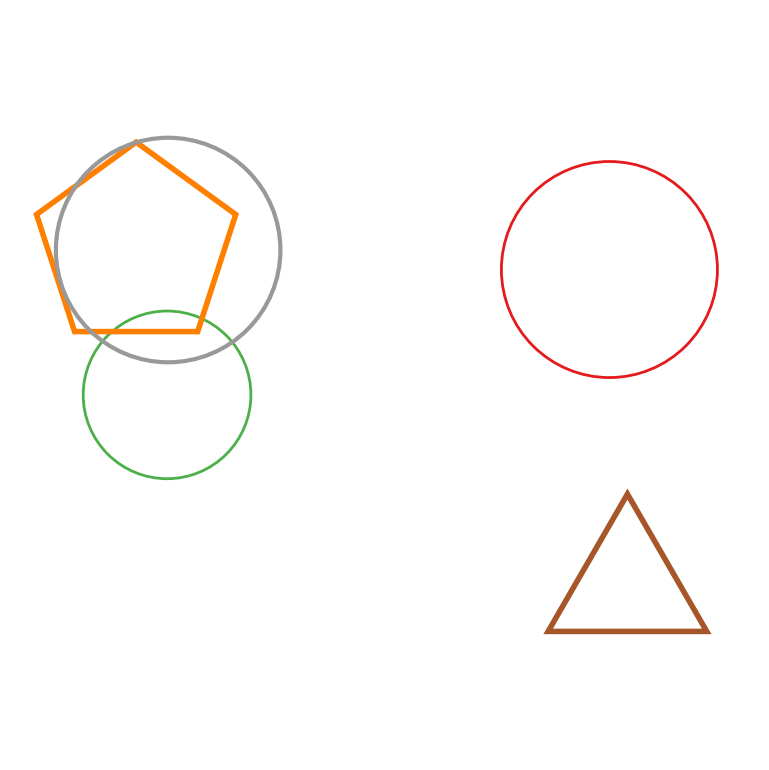[{"shape": "circle", "thickness": 1, "radius": 0.7, "center": [0.791, 0.65]}, {"shape": "circle", "thickness": 1, "radius": 0.54, "center": [0.217, 0.487]}, {"shape": "pentagon", "thickness": 2, "radius": 0.68, "center": [0.177, 0.679]}, {"shape": "triangle", "thickness": 2, "radius": 0.59, "center": [0.815, 0.239]}, {"shape": "circle", "thickness": 1.5, "radius": 0.73, "center": [0.218, 0.675]}]